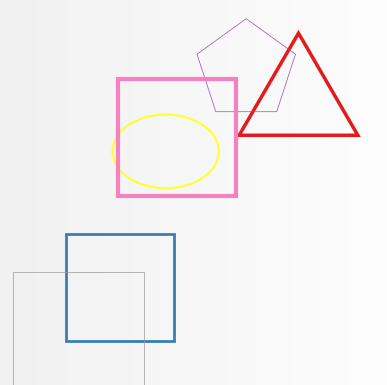[{"shape": "triangle", "thickness": 2.5, "radius": 0.88, "center": [0.77, 0.737]}, {"shape": "square", "thickness": 2, "radius": 0.7, "center": [0.309, 0.253]}, {"shape": "pentagon", "thickness": 0.5, "radius": 0.67, "center": [0.635, 0.818]}, {"shape": "oval", "thickness": 1.5, "radius": 0.68, "center": [0.428, 0.607]}, {"shape": "square", "thickness": 3, "radius": 0.76, "center": [0.458, 0.643]}, {"shape": "square", "thickness": 0.5, "radius": 0.84, "center": [0.203, 0.124]}]